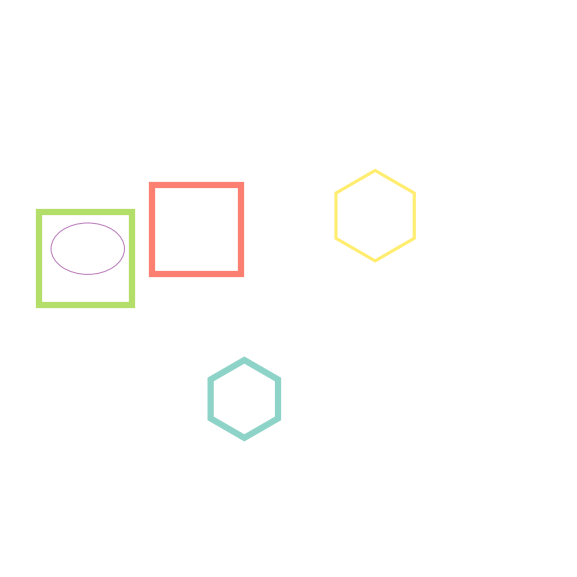[{"shape": "hexagon", "thickness": 3, "radius": 0.34, "center": [0.423, 0.308]}, {"shape": "square", "thickness": 3, "radius": 0.38, "center": [0.34, 0.602]}, {"shape": "square", "thickness": 3, "radius": 0.4, "center": [0.148, 0.551]}, {"shape": "oval", "thickness": 0.5, "radius": 0.32, "center": [0.152, 0.568]}, {"shape": "hexagon", "thickness": 1.5, "radius": 0.39, "center": [0.65, 0.626]}]